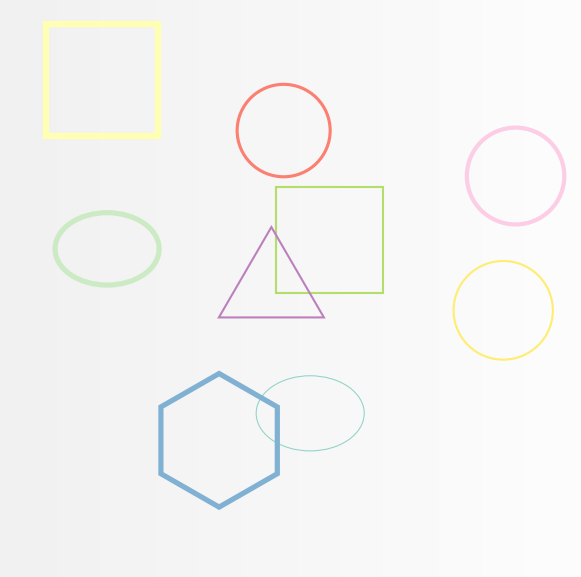[{"shape": "oval", "thickness": 0.5, "radius": 0.46, "center": [0.534, 0.283]}, {"shape": "square", "thickness": 3, "radius": 0.48, "center": [0.175, 0.86]}, {"shape": "circle", "thickness": 1.5, "radius": 0.4, "center": [0.488, 0.773]}, {"shape": "hexagon", "thickness": 2.5, "radius": 0.58, "center": [0.377, 0.237]}, {"shape": "square", "thickness": 1, "radius": 0.46, "center": [0.567, 0.584]}, {"shape": "circle", "thickness": 2, "radius": 0.42, "center": [0.887, 0.694]}, {"shape": "triangle", "thickness": 1, "radius": 0.52, "center": [0.467, 0.502]}, {"shape": "oval", "thickness": 2.5, "radius": 0.45, "center": [0.184, 0.568]}, {"shape": "circle", "thickness": 1, "radius": 0.43, "center": [0.866, 0.462]}]